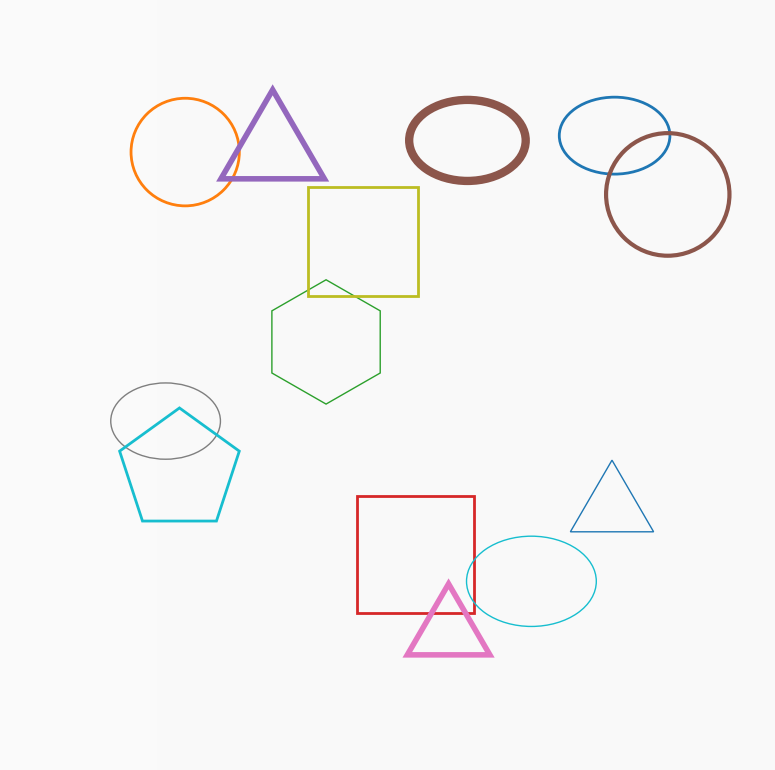[{"shape": "triangle", "thickness": 0.5, "radius": 0.31, "center": [0.79, 0.34]}, {"shape": "oval", "thickness": 1, "radius": 0.36, "center": [0.793, 0.824]}, {"shape": "circle", "thickness": 1, "radius": 0.35, "center": [0.239, 0.803]}, {"shape": "hexagon", "thickness": 0.5, "radius": 0.4, "center": [0.421, 0.556]}, {"shape": "square", "thickness": 1, "radius": 0.38, "center": [0.536, 0.28]}, {"shape": "triangle", "thickness": 2, "radius": 0.39, "center": [0.352, 0.806]}, {"shape": "oval", "thickness": 3, "radius": 0.38, "center": [0.603, 0.818]}, {"shape": "circle", "thickness": 1.5, "radius": 0.4, "center": [0.862, 0.747]}, {"shape": "triangle", "thickness": 2, "radius": 0.31, "center": [0.579, 0.18]}, {"shape": "oval", "thickness": 0.5, "radius": 0.35, "center": [0.214, 0.453]}, {"shape": "square", "thickness": 1, "radius": 0.35, "center": [0.469, 0.687]}, {"shape": "pentagon", "thickness": 1, "radius": 0.41, "center": [0.232, 0.389]}, {"shape": "oval", "thickness": 0.5, "radius": 0.42, "center": [0.686, 0.245]}]